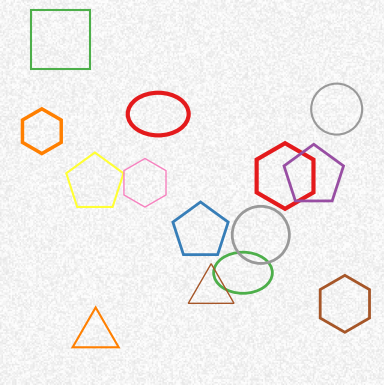[{"shape": "hexagon", "thickness": 3, "radius": 0.43, "center": [0.74, 0.543]}, {"shape": "oval", "thickness": 3, "radius": 0.4, "center": [0.411, 0.704]}, {"shape": "pentagon", "thickness": 2, "radius": 0.38, "center": [0.521, 0.4]}, {"shape": "oval", "thickness": 2, "radius": 0.38, "center": [0.631, 0.292]}, {"shape": "square", "thickness": 1.5, "radius": 0.38, "center": [0.158, 0.898]}, {"shape": "pentagon", "thickness": 2, "radius": 0.41, "center": [0.815, 0.544]}, {"shape": "hexagon", "thickness": 2.5, "radius": 0.29, "center": [0.109, 0.659]}, {"shape": "triangle", "thickness": 1.5, "radius": 0.35, "center": [0.248, 0.132]}, {"shape": "pentagon", "thickness": 1.5, "radius": 0.39, "center": [0.246, 0.526]}, {"shape": "triangle", "thickness": 1, "radius": 0.34, "center": [0.548, 0.246]}, {"shape": "hexagon", "thickness": 2, "radius": 0.37, "center": [0.896, 0.211]}, {"shape": "hexagon", "thickness": 1, "radius": 0.32, "center": [0.377, 0.525]}, {"shape": "circle", "thickness": 2, "radius": 0.37, "center": [0.677, 0.39]}, {"shape": "circle", "thickness": 1.5, "radius": 0.33, "center": [0.875, 0.717]}]